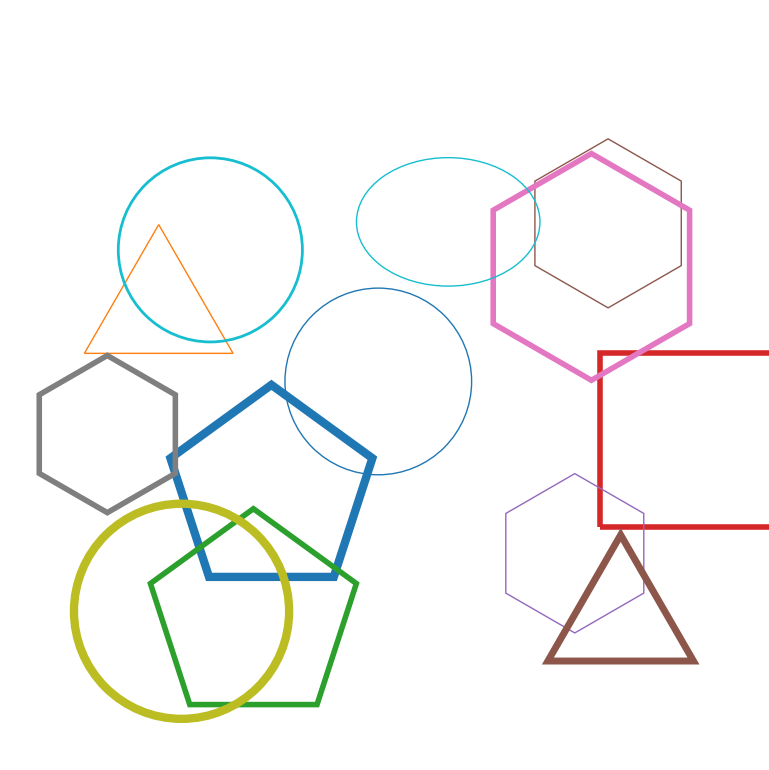[{"shape": "circle", "thickness": 0.5, "radius": 0.61, "center": [0.491, 0.505]}, {"shape": "pentagon", "thickness": 3, "radius": 0.69, "center": [0.352, 0.362]}, {"shape": "triangle", "thickness": 0.5, "radius": 0.56, "center": [0.206, 0.597]}, {"shape": "pentagon", "thickness": 2, "radius": 0.7, "center": [0.329, 0.199]}, {"shape": "square", "thickness": 2, "radius": 0.56, "center": [0.892, 0.429]}, {"shape": "hexagon", "thickness": 0.5, "radius": 0.52, "center": [0.746, 0.281]}, {"shape": "triangle", "thickness": 2.5, "radius": 0.55, "center": [0.806, 0.196]}, {"shape": "hexagon", "thickness": 0.5, "radius": 0.55, "center": [0.79, 0.71]}, {"shape": "hexagon", "thickness": 2, "radius": 0.74, "center": [0.768, 0.653]}, {"shape": "hexagon", "thickness": 2, "radius": 0.51, "center": [0.139, 0.436]}, {"shape": "circle", "thickness": 3, "radius": 0.7, "center": [0.236, 0.206]}, {"shape": "oval", "thickness": 0.5, "radius": 0.6, "center": [0.582, 0.712]}, {"shape": "circle", "thickness": 1, "radius": 0.6, "center": [0.273, 0.675]}]